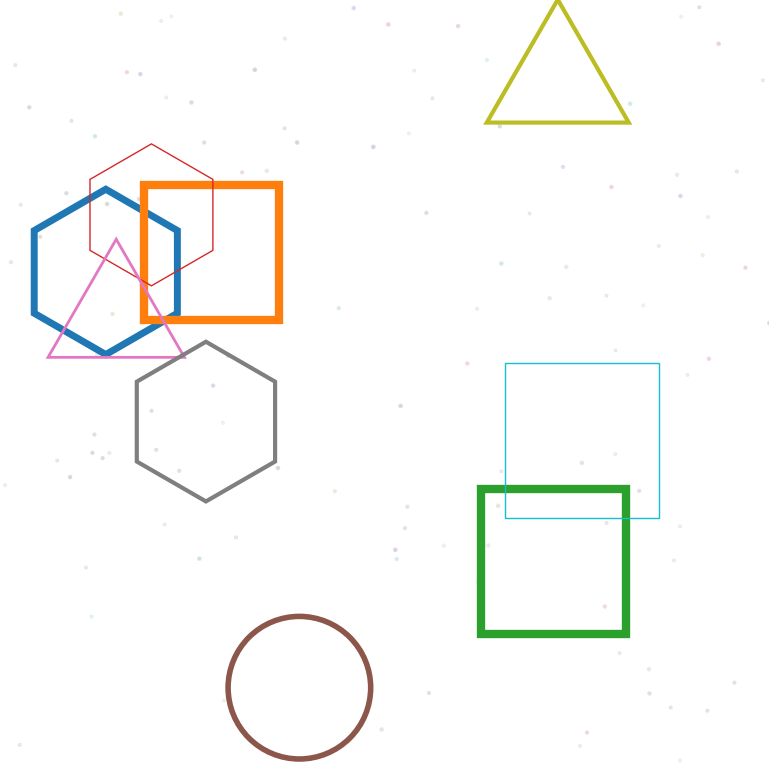[{"shape": "hexagon", "thickness": 2.5, "radius": 0.54, "center": [0.137, 0.647]}, {"shape": "square", "thickness": 3, "radius": 0.44, "center": [0.275, 0.672]}, {"shape": "square", "thickness": 3, "radius": 0.47, "center": [0.719, 0.271]}, {"shape": "hexagon", "thickness": 0.5, "radius": 0.46, "center": [0.197, 0.721]}, {"shape": "circle", "thickness": 2, "radius": 0.46, "center": [0.389, 0.107]}, {"shape": "triangle", "thickness": 1, "radius": 0.51, "center": [0.151, 0.587]}, {"shape": "hexagon", "thickness": 1.5, "radius": 0.52, "center": [0.267, 0.452]}, {"shape": "triangle", "thickness": 1.5, "radius": 0.53, "center": [0.724, 0.894]}, {"shape": "square", "thickness": 0.5, "radius": 0.5, "center": [0.755, 0.428]}]